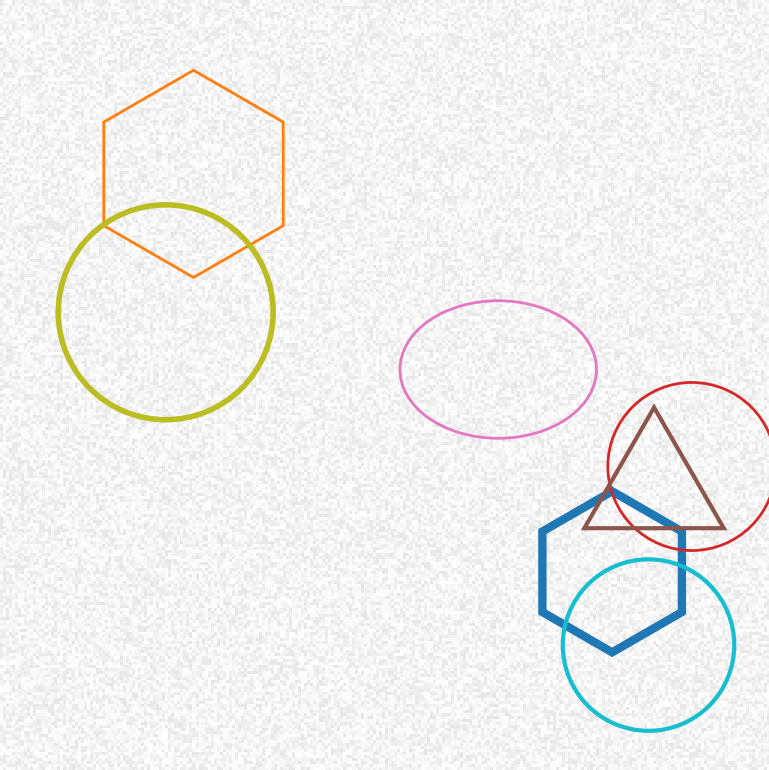[{"shape": "hexagon", "thickness": 3, "radius": 0.52, "center": [0.795, 0.257]}, {"shape": "hexagon", "thickness": 1, "radius": 0.67, "center": [0.251, 0.774]}, {"shape": "circle", "thickness": 1, "radius": 0.55, "center": [0.899, 0.394]}, {"shape": "triangle", "thickness": 1.5, "radius": 0.52, "center": [0.849, 0.366]}, {"shape": "oval", "thickness": 1, "radius": 0.64, "center": [0.647, 0.52]}, {"shape": "circle", "thickness": 2, "radius": 0.7, "center": [0.215, 0.594]}, {"shape": "circle", "thickness": 1.5, "radius": 0.56, "center": [0.842, 0.162]}]